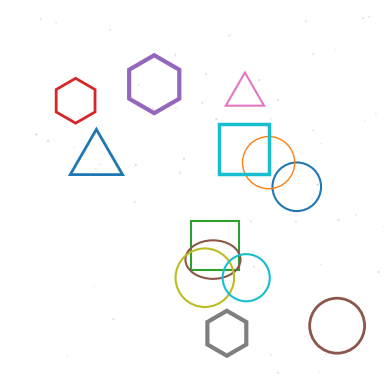[{"shape": "circle", "thickness": 1.5, "radius": 0.32, "center": [0.771, 0.515]}, {"shape": "triangle", "thickness": 2, "radius": 0.39, "center": [0.25, 0.586]}, {"shape": "circle", "thickness": 1, "radius": 0.34, "center": [0.698, 0.578]}, {"shape": "square", "thickness": 1.5, "radius": 0.32, "center": [0.558, 0.363]}, {"shape": "hexagon", "thickness": 2, "radius": 0.29, "center": [0.196, 0.738]}, {"shape": "hexagon", "thickness": 3, "radius": 0.38, "center": [0.401, 0.781]}, {"shape": "oval", "thickness": 1.5, "radius": 0.36, "center": [0.553, 0.326]}, {"shape": "circle", "thickness": 2, "radius": 0.36, "center": [0.876, 0.154]}, {"shape": "triangle", "thickness": 1.5, "radius": 0.29, "center": [0.636, 0.754]}, {"shape": "hexagon", "thickness": 3, "radius": 0.29, "center": [0.589, 0.134]}, {"shape": "circle", "thickness": 1.5, "radius": 0.38, "center": [0.532, 0.279]}, {"shape": "square", "thickness": 2.5, "radius": 0.32, "center": [0.634, 0.612]}, {"shape": "circle", "thickness": 1.5, "radius": 0.31, "center": [0.64, 0.279]}]